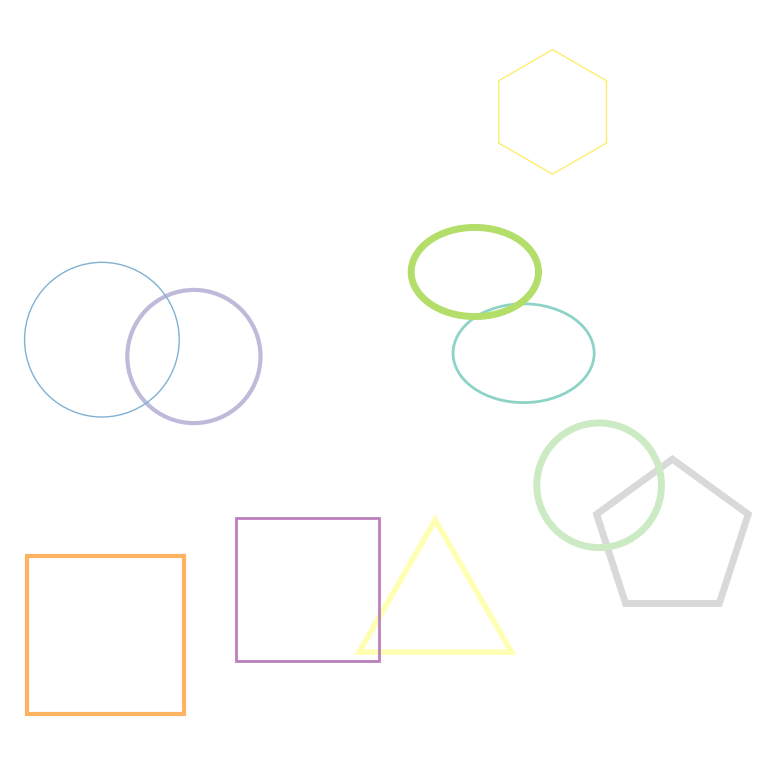[{"shape": "oval", "thickness": 1, "radius": 0.46, "center": [0.68, 0.541]}, {"shape": "triangle", "thickness": 2, "radius": 0.57, "center": [0.565, 0.21]}, {"shape": "circle", "thickness": 1.5, "radius": 0.43, "center": [0.252, 0.537]}, {"shape": "circle", "thickness": 0.5, "radius": 0.5, "center": [0.132, 0.559]}, {"shape": "square", "thickness": 1.5, "radius": 0.51, "center": [0.137, 0.175]}, {"shape": "oval", "thickness": 2.5, "radius": 0.41, "center": [0.617, 0.647]}, {"shape": "pentagon", "thickness": 2.5, "radius": 0.52, "center": [0.873, 0.3]}, {"shape": "square", "thickness": 1, "radius": 0.46, "center": [0.399, 0.235]}, {"shape": "circle", "thickness": 2.5, "radius": 0.4, "center": [0.778, 0.37]}, {"shape": "hexagon", "thickness": 0.5, "radius": 0.4, "center": [0.718, 0.855]}]